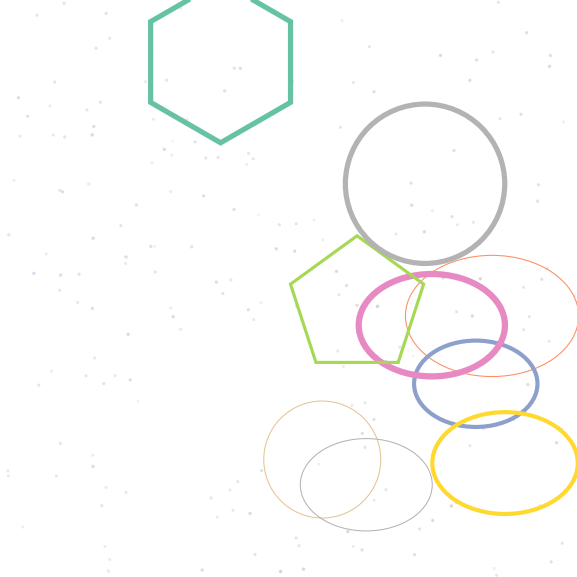[{"shape": "hexagon", "thickness": 2.5, "radius": 0.7, "center": [0.382, 0.892]}, {"shape": "oval", "thickness": 0.5, "radius": 0.75, "center": [0.852, 0.452]}, {"shape": "oval", "thickness": 2, "radius": 0.53, "center": [0.824, 0.335]}, {"shape": "oval", "thickness": 3, "radius": 0.63, "center": [0.748, 0.436]}, {"shape": "pentagon", "thickness": 1.5, "radius": 0.61, "center": [0.618, 0.47]}, {"shape": "oval", "thickness": 2, "radius": 0.63, "center": [0.875, 0.197]}, {"shape": "circle", "thickness": 0.5, "radius": 0.51, "center": [0.558, 0.203]}, {"shape": "oval", "thickness": 0.5, "radius": 0.57, "center": [0.634, 0.16]}, {"shape": "circle", "thickness": 2.5, "radius": 0.69, "center": [0.736, 0.681]}]